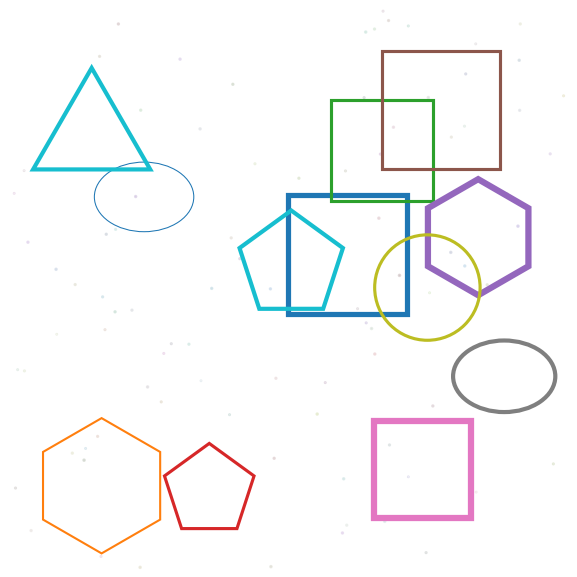[{"shape": "oval", "thickness": 0.5, "radius": 0.43, "center": [0.249, 0.658]}, {"shape": "square", "thickness": 2.5, "radius": 0.51, "center": [0.602, 0.558]}, {"shape": "hexagon", "thickness": 1, "radius": 0.59, "center": [0.176, 0.158]}, {"shape": "square", "thickness": 1.5, "radius": 0.44, "center": [0.662, 0.739]}, {"shape": "pentagon", "thickness": 1.5, "radius": 0.41, "center": [0.362, 0.15]}, {"shape": "hexagon", "thickness": 3, "radius": 0.5, "center": [0.828, 0.588]}, {"shape": "square", "thickness": 1.5, "radius": 0.51, "center": [0.764, 0.809]}, {"shape": "square", "thickness": 3, "radius": 0.42, "center": [0.731, 0.187]}, {"shape": "oval", "thickness": 2, "radius": 0.44, "center": [0.873, 0.348]}, {"shape": "circle", "thickness": 1.5, "radius": 0.46, "center": [0.74, 0.501]}, {"shape": "triangle", "thickness": 2, "radius": 0.59, "center": [0.159, 0.764]}, {"shape": "pentagon", "thickness": 2, "radius": 0.47, "center": [0.504, 0.541]}]